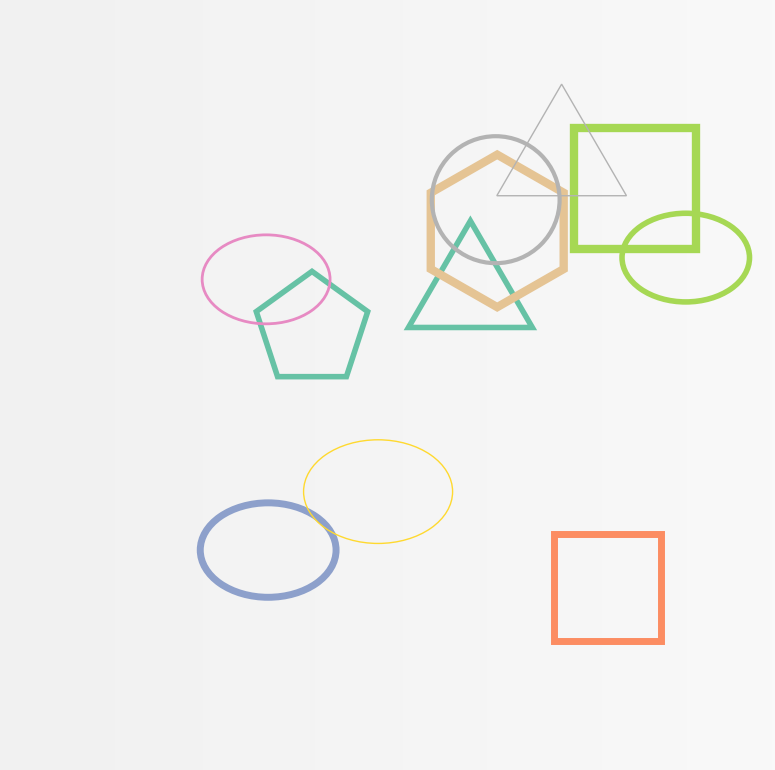[{"shape": "triangle", "thickness": 2, "radius": 0.46, "center": [0.607, 0.621]}, {"shape": "pentagon", "thickness": 2, "radius": 0.38, "center": [0.403, 0.572]}, {"shape": "square", "thickness": 2.5, "radius": 0.35, "center": [0.784, 0.237]}, {"shape": "oval", "thickness": 2.5, "radius": 0.44, "center": [0.346, 0.286]}, {"shape": "oval", "thickness": 1, "radius": 0.41, "center": [0.343, 0.637]}, {"shape": "oval", "thickness": 2, "radius": 0.41, "center": [0.885, 0.665]}, {"shape": "square", "thickness": 3, "radius": 0.39, "center": [0.819, 0.755]}, {"shape": "oval", "thickness": 0.5, "radius": 0.48, "center": [0.488, 0.362]}, {"shape": "hexagon", "thickness": 3, "radius": 0.5, "center": [0.642, 0.7]}, {"shape": "circle", "thickness": 1.5, "radius": 0.41, "center": [0.64, 0.741]}, {"shape": "triangle", "thickness": 0.5, "radius": 0.48, "center": [0.725, 0.794]}]